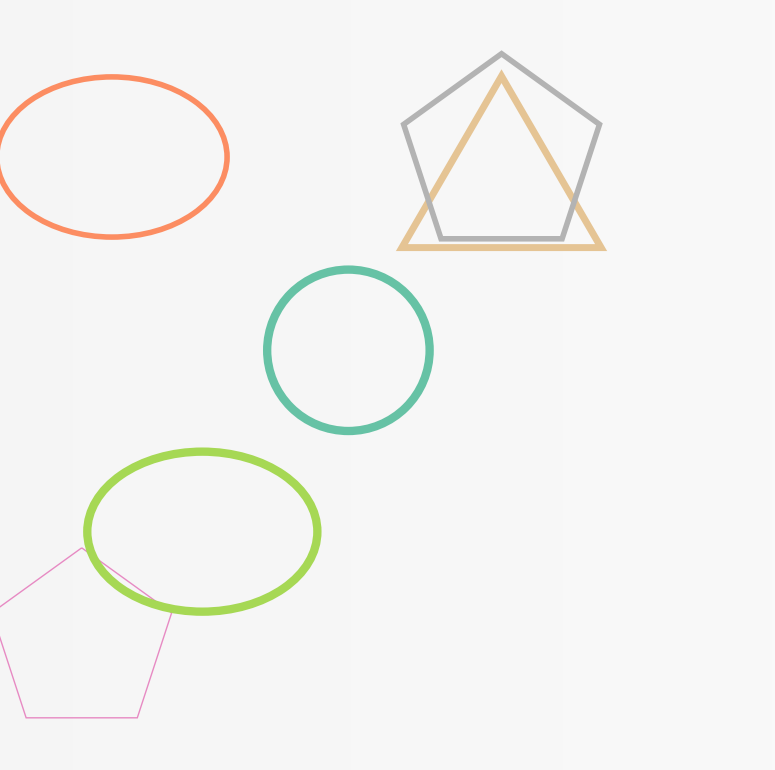[{"shape": "circle", "thickness": 3, "radius": 0.52, "center": [0.45, 0.545]}, {"shape": "oval", "thickness": 2, "radius": 0.74, "center": [0.144, 0.796]}, {"shape": "pentagon", "thickness": 0.5, "radius": 0.61, "center": [0.105, 0.167]}, {"shape": "oval", "thickness": 3, "radius": 0.74, "center": [0.261, 0.31]}, {"shape": "triangle", "thickness": 2.5, "radius": 0.74, "center": [0.647, 0.753]}, {"shape": "pentagon", "thickness": 2, "radius": 0.66, "center": [0.647, 0.797]}]